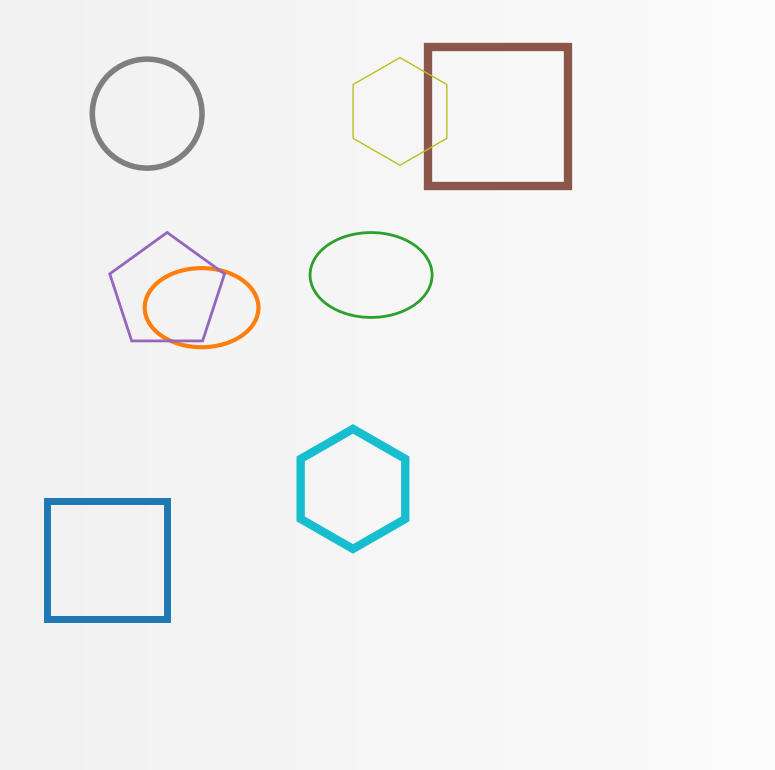[{"shape": "square", "thickness": 2.5, "radius": 0.38, "center": [0.138, 0.273]}, {"shape": "oval", "thickness": 1.5, "radius": 0.37, "center": [0.26, 0.6]}, {"shape": "oval", "thickness": 1, "radius": 0.39, "center": [0.479, 0.643]}, {"shape": "pentagon", "thickness": 1, "radius": 0.39, "center": [0.216, 0.62]}, {"shape": "square", "thickness": 3, "radius": 0.45, "center": [0.643, 0.849]}, {"shape": "circle", "thickness": 2, "radius": 0.35, "center": [0.19, 0.852]}, {"shape": "hexagon", "thickness": 0.5, "radius": 0.35, "center": [0.516, 0.855]}, {"shape": "hexagon", "thickness": 3, "radius": 0.39, "center": [0.455, 0.365]}]